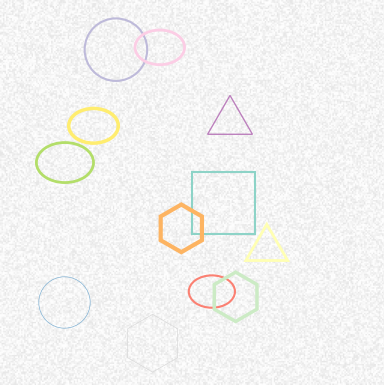[{"shape": "square", "thickness": 1.5, "radius": 0.4, "center": [0.581, 0.474]}, {"shape": "triangle", "thickness": 2, "radius": 0.31, "center": [0.693, 0.355]}, {"shape": "circle", "thickness": 1.5, "radius": 0.41, "center": [0.301, 0.871]}, {"shape": "oval", "thickness": 1.5, "radius": 0.3, "center": [0.55, 0.243]}, {"shape": "circle", "thickness": 0.5, "radius": 0.33, "center": [0.168, 0.214]}, {"shape": "hexagon", "thickness": 3, "radius": 0.31, "center": [0.471, 0.407]}, {"shape": "oval", "thickness": 2, "radius": 0.37, "center": [0.169, 0.578]}, {"shape": "oval", "thickness": 2, "radius": 0.32, "center": [0.415, 0.877]}, {"shape": "hexagon", "thickness": 0.5, "radius": 0.38, "center": [0.396, 0.109]}, {"shape": "triangle", "thickness": 1, "radius": 0.34, "center": [0.597, 0.685]}, {"shape": "hexagon", "thickness": 2.5, "radius": 0.32, "center": [0.612, 0.229]}, {"shape": "oval", "thickness": 2.5, "radius": 0.32, "center": [0.243, 0.673]}]